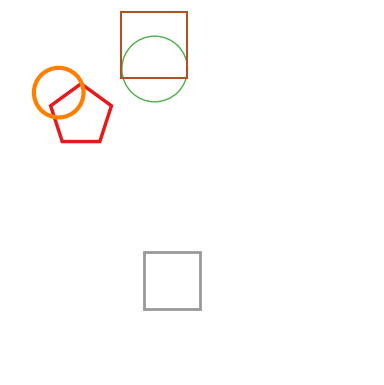[{"shape": "pentagon", "thickness": 2.5, "radius": 0.42, "center": [0.21, 0.7]}, {"shape": "circle", "thickness": 1, "radius": 0.43, "center": [0.402, 0.821]}, {"shape": "circle", "thickness": 3, "radius": 0.32, "center": [0.152, 0.759]}, {"shape": "square", "thickness": 1.5, "radius": 0.43, "center": [0.4, 0.882]}, {"shape": "square", "thickness": 2, "radius": 0.37, "center": [0.447, 0.271]}]